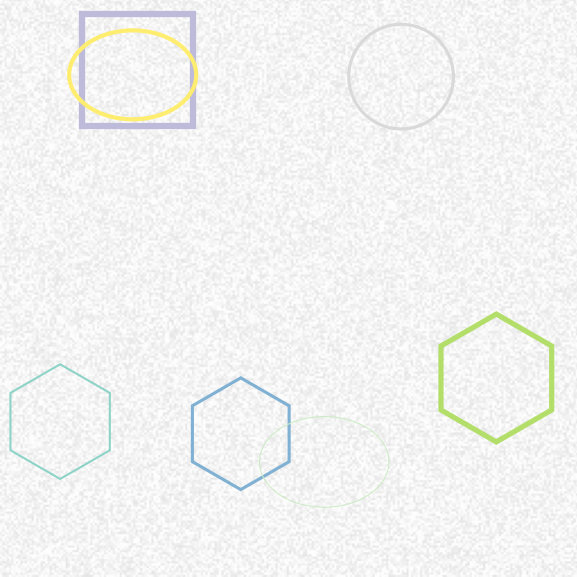[{"shape": "hexagon", "thickness": 1, "radius": 0.5, "center": [0.104, 0.269]}, {"shape": "square", "thickness": 3, "radius": 0.48, "center": [0.238, 0.878]}, {"shape": "hexagon", "thickness": 1.5, "radius": 0.48, "center": [0.417, 0.248]}, {"shape": "hexagon", "thickness": 2.5, "radius": 0.55, "center": [0.859, 0.345]}, {"shape": "circle", "thickness": 1.5, "radius": 0.45, "center": [0.695, 0.866]}, {"shape": "oval", "thickness": 0.5, "radius": 0.56, "center": [0.561, 0.199]}, {"shape": "oval", "thickness": 2, "radius": 0.55, "center": [0.23, 0.87]}]